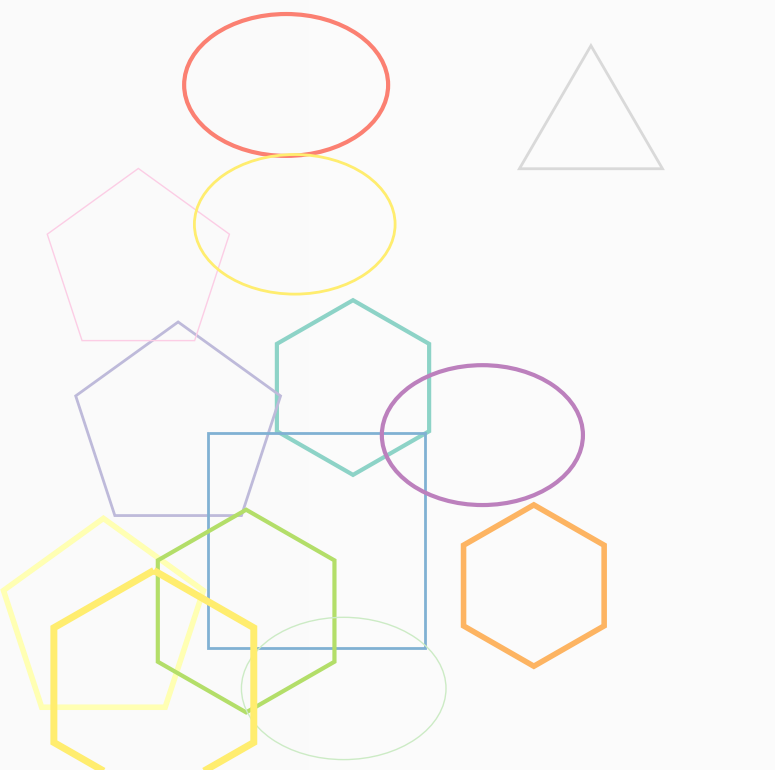[{"shape": "hexagon", "thickness": 1.5, "radius": 0.57, "center": [0.455, 0.497]}, {"shape": "pentagon", "thickness": 2, "radius": 0.68, "center": [0.133, 0.191]}, {"shape": "pentagon", "thickness": 1, "radius": 0.69, "center": [0.23, 0.443]}, {"shape": "oval", "thickness": 1.5, "radius": 0.66, "center": [0.369, 0.89]}, {"shape": "square", "thickness": 1, "radius": 0.7, "center": [0.408, 0.298]}, {"shape": "hexagon", "thickness": 2, "radius": 0.52, "center": [0.689, 0.24]}, {"shape": "hexagon", "thickness": 1.5, "radius": 0.66, "center": [0.318, 0.206]}, {"shape": "pentagon", "thickness": 0.5, "radius": 0.62, "center": [0.179, 0.658]}, {"shape": "triangle", "thickness": 1, "radius": 0.53, "center": [0.763, 0.834]}, {"shape": "oval", "thickness": 1.5, "radius": 0.65, "center": [0.622, 0.435]}, {"shape": "oval", "thickness": 0.5, "radius": 0.66, "center": [0.444, 0.106]}, {"shape": "oval", "thickness": 1, "radius": 0.65, "center": [0.38, 0.709]}, {"shape": "hexagon", "thickness": 2.5, "radius": 0.74, "center": [0.198, 0.11]}]